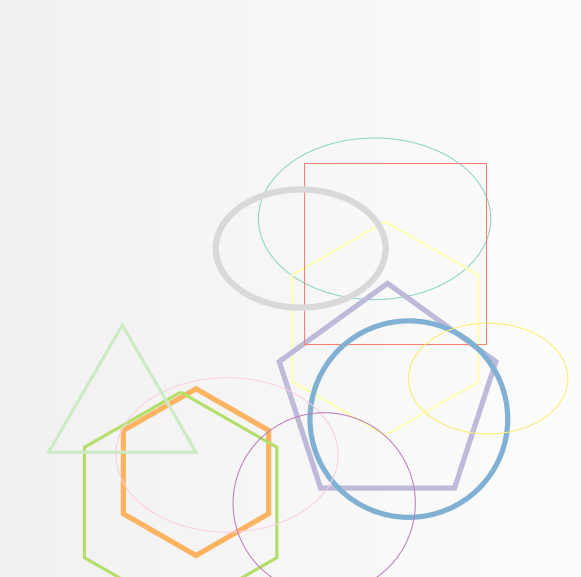[{"shape": "oval", "thickness": 0.5, "radius": 1.0, "center": [0.645, 0.62]}, {"shape": "hexagon", "thickness": 1, "radius": 0.92, "center": [0.663, 0.431]}, {"shape": "pentagon", "thickness": 2.5, "radius": 0.98, "center": [0.667, 0.312]}, {"shape": "square", "thickness": 0.5, "radius": 0.78, "center": [0.679, 0.56]}, {"shape": "circle", "thickness": 2.5, "radius": 0.85, "center": [0.703, 0.273]}, {"shape": "hexagon", "thickness": 2.5, "radius": 0.72, "center": [0.337, 0.182]}, {"shape": "hexagon", "thickness": 1.5, "radius": 0.96, "center": [0.311, 0.129]}, {"shape": "oval", "thickness": 0.5, "radius": 0.96, "center": [0.391, 0.211]}, {"shape": "oval", "thickness": 3, "radius": 0.73, "center": [0.517, 0.569]}, {"shape": "circle", "thickness": 0.5, "radius": 0.78, "center": [0.558, 0.128]}, {"shape": "triangle", "thickness": 1.5, "radius": 0.73, "center": [0.21, 0.289]}, {"shape": "oval", "thickness": 0.5, "radius": 0.69, "center": [0.84, 0.344]}]